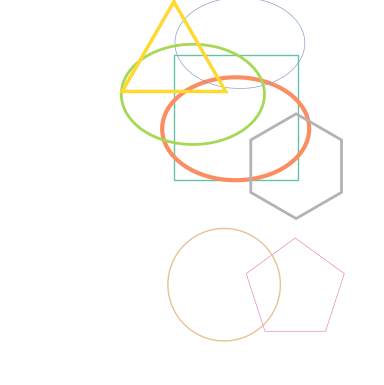[{"shape": "square", "thickness": 1, "radius": 0.81, "center": [0.613, 0.694]}, {"shape": "oval", "thickness": 3, "radius": 0.95, "center": [0.612, 0.666]}, {"shape": "oval", "thickness": 0.5, "radius": 0.84, "center": [0.623, 0.888]}, {"shape": "pentagon", "thickness": 0.5, "radius": 0.67, "center": [0.767, 0.248]}, {"shape": "oval", "thickness": 2, "radius": 0.93, "center": [0.501, 0.755]}, {"shape": "triangle", "thickness": 2.5, "radius": 0.78, "center": [0.452, 0.84]}, {"shape": "circle", "thickness": 1, "radius": 0.73, "center": [0.582, 0.261]}, {"shape": "hexagon", "thickness": 2, "radius": 0.68, "center": [0.769, 0.568]}]